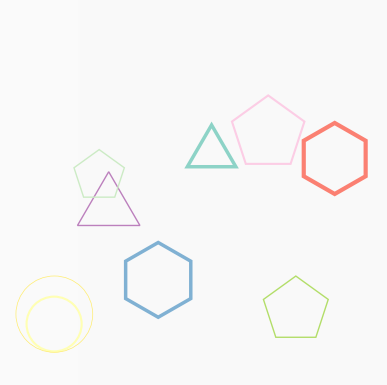[{"shape": "triangle", "thickness": 2.5, "radius": 0.36, "center": [0.546, 0.603]}, {"shape": "circle", "thickness": 1.5, "radius": 0.36, "center": [0.14, 0.158]}, {"shape": "hexagon", "thickness": 3, "radius": 0.46, "center": [0.864, 0.588]}, {"shape": "hexagon", "thickness": 2.5, "radius": 0.49, "center": [0.408, 0.273]}, {"shape": "pentagon", "thickness": 1, "radius": 0.44, "center": [0.763, 0.195]}, {"shape": "pentagon", "thickness": 1.5, "radius": 0.49, "center": [0.692, 0.654]}, {"shape": "triangle", "thickness": 1, "radius": 0.47, "center": [0.281, 0.461]}, {"shape": "pentagon", "thickness": 1, "radius": 0.34, "center": [0.256, 0.543]}, {"shape": "circle", "thickness": 0.5, "radius": 0.5, "center": [0.14, 0.184]}]